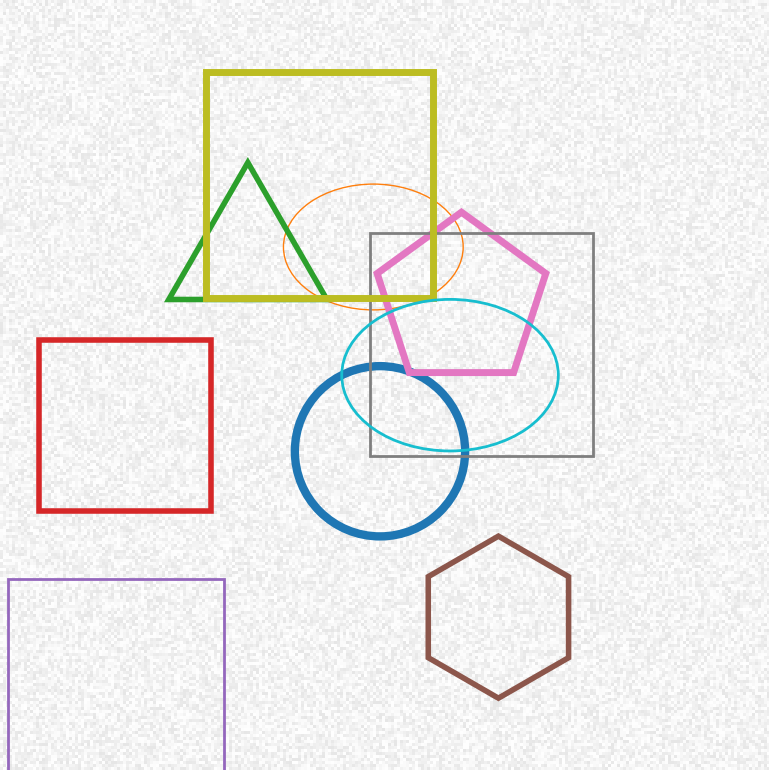[{"shape": "circle", "thickness": 3, "radius": 0.55, "center": [0.493, 0.414]}, {"shape": "oval", "thickness": 0.5, "radius": 0.58, "center": [0.485, 0.679]}, {"shape": "triangle", "thickness": 2, "radius": 0.59, "center": [0.322, 0.67]}, {"shape": "square", "thickness": 2, "radius": 0.56, "center": [0.162, 0.447]}, {"shape": "square", "thickness": 1, "radius": 0.7, "center": [0.15, 0.107]}, {"shape": "hexagon", "thickness": 2, "radius": 0.53, "center": [0.647, 0.198]}, {"shape": "pentagon", "thickness": 2.5, "radius": 0.58, "center": [0.599, 0.609]}, {"shape": "square", "thickness": 1, "radius": 0.72, "center": [0.625, 0.552]}, {"shape": "square", "thickness": 2.5, "radius": 0.73, "center": [0.415, 0.76]}, {"shape": "oval", "thickness": 1, "radius": 0.7, "center": [0.584, 0.513]}]